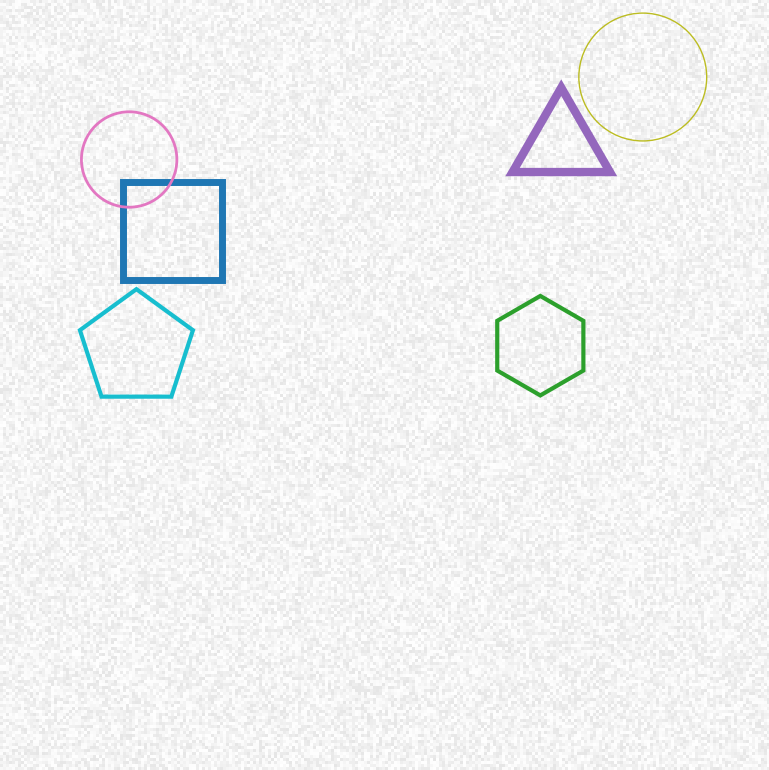[{"shape": "square", "thickness": 2.5, "radius": 0.32, "center": [0.224, 0.7]}, {"shape": "hexagon", "thickness": 1.5, "radius": 0.32, "center": [0.702, 0.551]}, {"shape": "triangle", "thickness": 3, "radius": 0.37, "center": [0.729, 0.813]}, {"shape": "circle", "thickness": 1, "radius": 0.31, "center": [0.168, 0.793]}, {"shape": "circle", "thickness": 0.5, "radius": 0.42, "center": [0.835, 0.9]}, {"shape": "pentagon", "thickness": 1.5, "radius": 0.39, "center": [0.177, 0.547]}]